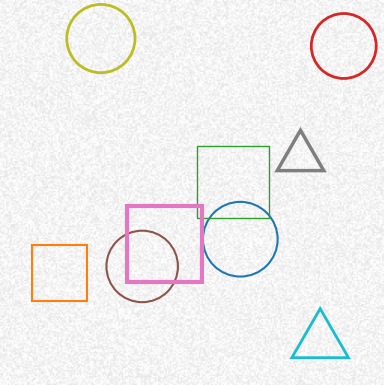[{"shape": "circle", "thickness": 1.5, "radius": 0.49, "center": [0.624, 0.379]}, {"shape": "square", "thickness": 1.5, "radius": 0.36, "center": [0.154, 0.291]}, {"shape": "square", "thickness": 1, "radius": 0.47, "center": [0.606, 0.526]}, {"shape": "circle", "thickness": 2, "radius": 0.42, "center": [0.893, 0.881]}, {"shape": "circle", "thickness": 1.5, "radius": 0.46, "center": [0.369, 0.308]}, {"shape": "square", "thickness": 3, "radius": 0.49, "center": [0.427, 0.366]}, {"shape": "triangle", "thickness": 2.5, "radius": 0.35, "center": [0.78, 0.592]}, {"shape": "circle", "thickness": 2, "radius": 0.44, "center": [0.262, 0.9]}, {"shape": "triangle", "thickness": 2, "radius": 0.42, "center": [0.832, 0.113]}]